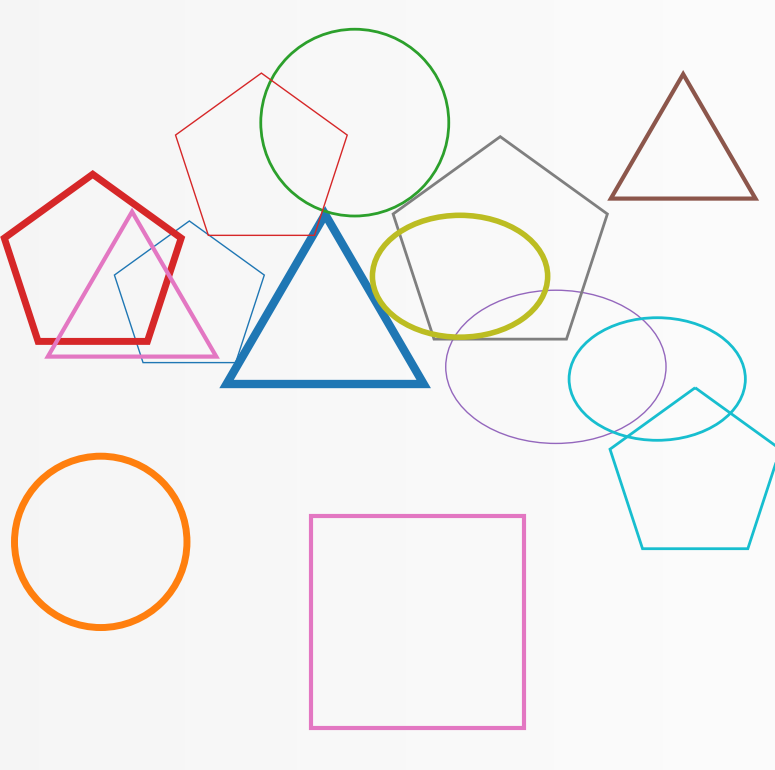[{"shape": "triangle", "thickness": 3, "radius": 0.73, "center": [0.42, 0.575]}, {"shape": "pentagon", "thickness": 0.5, "radius": 0.51, "center": [0.244, 0.611]}, {"shape": "circle", "thickness": 2.5, "radius": 0.56, "center": [0.13, 0.296]}, {"shape": "circle", "thickness": 1, "radius": 0.61, "center": [0.458, 0.841]}, {"shape": "pentagon", "thickness": 2.5, "radius": 0.6, "center": [0.12, 0.654]}, {"shape": "pentagon", "thickness": 0.5, "radius": 0.58, "center": [0.337, 0.789]}, {"shape": "oval", "thickness": 0.5, "radius": 0.71, "center": [0.717, 0.524]}, {"shape": "triangle", "thickness": 1.5, "radius": 0.54, "center": [0.882, 0.796]}, {"shape": "triangle", "thickness": 1.5, "radius": 0.63, "center": [0.17, 0.6]}, {"shape": "square", "thickness": 1.5, "radius": 0.69, "center": [0.538, 0.193]}, {"shape": "pentagon", "thickness": 1, "radius": 0.73, "center": [0.645, 0.677]}, {"shape": "oval", "thickness": 2, "radius": 0.57, "center": [0.594, 0.641]}, {"shape": "pentagon", "thickness": 1, "radius": 0.58, "center": [0.897, 0.381]}, {"shape": "oval", "thickness": 1, "radius": 0.57, "center": [0.848, 0.508]}]